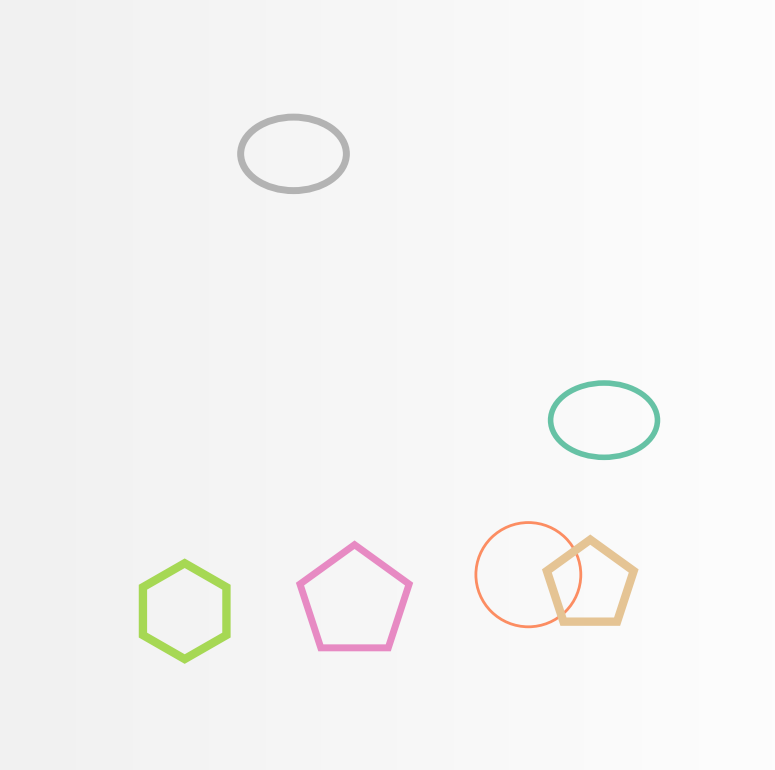[{"shape": "oval", "thickness": 2, "radius": 0.34, "center": [0.779, 0.454]}, {"shape": "circle", "thickness": 1, "radius": 0.34, "center": [0.682, 0.254]}, {"shape": "pentagon", "thickness": 2.5, "radius": 0.37, "center": [0.457, 0.219]}, {"shape": "hexagon", "thickness": 3, "radius": 0.31, "center": [0.238, 0.206]}, {"shape": "pentagon", "thickness": 3, "radius": 0.29, "center": [0.762, 0.24]}, {"shape": "oval", "thickness": 2.5, "radius": 0.34, "center": [0.379, 0.8]}]